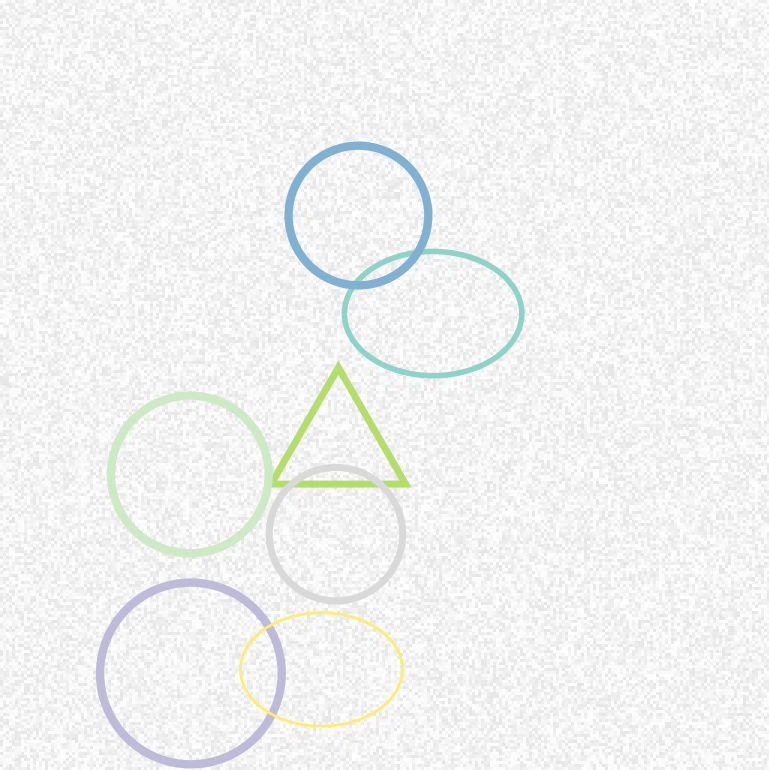[{"shape": "oval", "thickness": 2, "radius": 0.58, "center": [0.562, 0.593]}, {"shape": "circle", "thickness": 3, "radius": 0.59, "center": [0.248, 0.125]}, {"shape": "circle", "thickness": 3, "radius": 0.45, "center": [0.465, 0.72]}, {"shape": "triangle", "thickness": 2.5, "radius": 0.5, "center": [0.439, 0.422]}, {"shape": "circle", "thickness": 2.5, "radius": 0.43, "center": [0.436, 0.306]}, {"shape": "circle", "thickness": 3, "radius": 0.51, "center": [0.247, 0.384]}, {"shape": "oval", "thickness": 1, "radius": 0.53, "center": [0.417, 0.131]}]